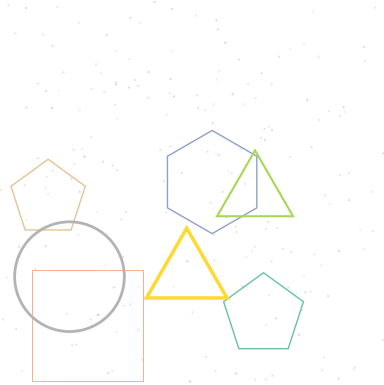[{"shape": "pentagon", "thickness": 1, "radius": 0.55, "center": [0.684, 0.183]}, {"shape": "square", "thickness": 0.5, "radius": 0.72, "center": [0.227, 0.155]}, {"shape": "hexagon", "thickness": 1, "radius": 0.67, "center": [0.551, 0.527]}, {"shape": "triangle", "thickness": 1.5, "radius": 0.57, "center": [0.662, 0.495]}, {"shape": "triangle", "thickness": 2.5, "radius": 0.6, "center": [0.485, 0.287]}, {"shape": "pentagon", "thickness": 1, "radius": 0.51, "center": [0.125, 0.485]}, {"shape": "circle", "thickness": 2, "radius": 0.71, "center": [0.181, 0.281]}]